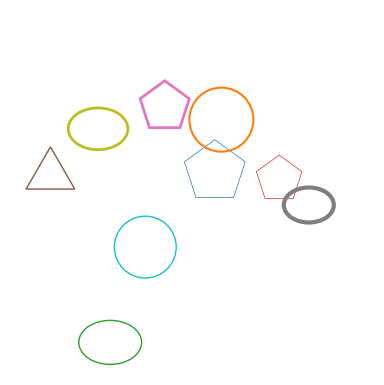[{"shape": "pentagon", "thickness": 0.5, "radius": 0.42, "center": [0.558, 0.554]}, {"shape": "circle", "thickness": 1.5, "radius": 0.42, "center": [0.575, 0.689]}, {"shape": "oval", "thickness": 1, "radius": 0.41, "center": [0.286, 0.111]}, {"shape": "pentagon", "thickness": 0.5, "radius": 0.31, "center": [0.725, 0.535]}, {"shape": "triangle", "thickness": 1, "radius": 0.37, "center": [0.131, 0.545]}, {"shape": "pentagon", "thickness": 2, "radius": 0.34, "center": [0.428, 0.723]}, {"shape": "oval", "thickness": 3, "radius": 0.32, "center": [0.802, 0.468]}, {"shape": "oval", "thickness": 2, "radius": 0.39, "center": [0.255, 0.665]}, {"shape": "circle", "thickness": 1, "radius": 0.4, "center": [0.377, 0.358]}]